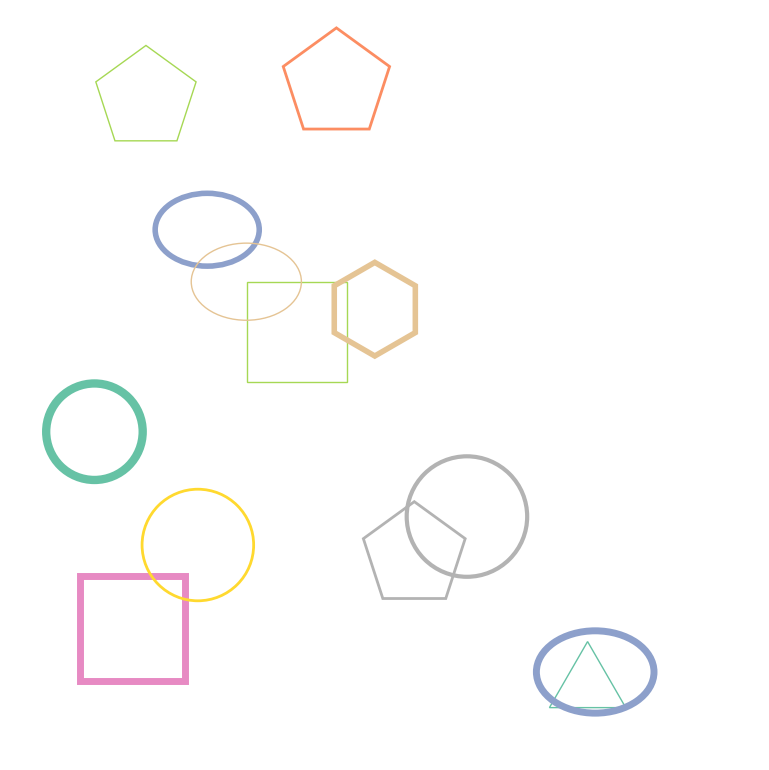[{"shape": "circle", "thickness": 3, "radius": 0.31, "center": [0.123, 0.439]}, {"shape": "triangle", "thickness": 0.5, "radius": 0.29, "center": [0.763, 0.11]}, {"shape": "pentagon", "thickness": 1, "radius": 0.36, "center": [0.437, 0.891]}, {"shape": "oval", "thickness": 2, "radius": 0.34, "center": [0.269, 0.702]}, {"shape": "oval", "thickness": 2.5, "radius": 0.38, "center": [0.773, 0.127]}, {"shape": "square", "thickness": 2.5, "radius": 0.34, "center": [0.172, 0.184]}, {"shape": "square", "thickness": 0.5, "radius": 0.32, "center": [0.386, 0.569]}, {"shape": "pentagon", "thickness": 0.5, "radius": 0.34, "center": [0.19, 0.872]}, {"shape": "circle", "thickness": 1, "radius": 0.36, "center": [0.257, 0.292]}, {"shape": "hexagon", "thickness": 2, "radius": 0.3, "center": [0.487, 0.598]}, {"shape": "oval", "thickness": 0.5, "radius": 0.36, "center": [0.32, 0.634]}, {"shape": "circle", "thickness": 1.5, "radius": 0.39, "center": [0.606, 0.329]}, {"shape": "pentagon", "thickness": 1, "radius": 0.35, "center": [0.538, 0.279]}]